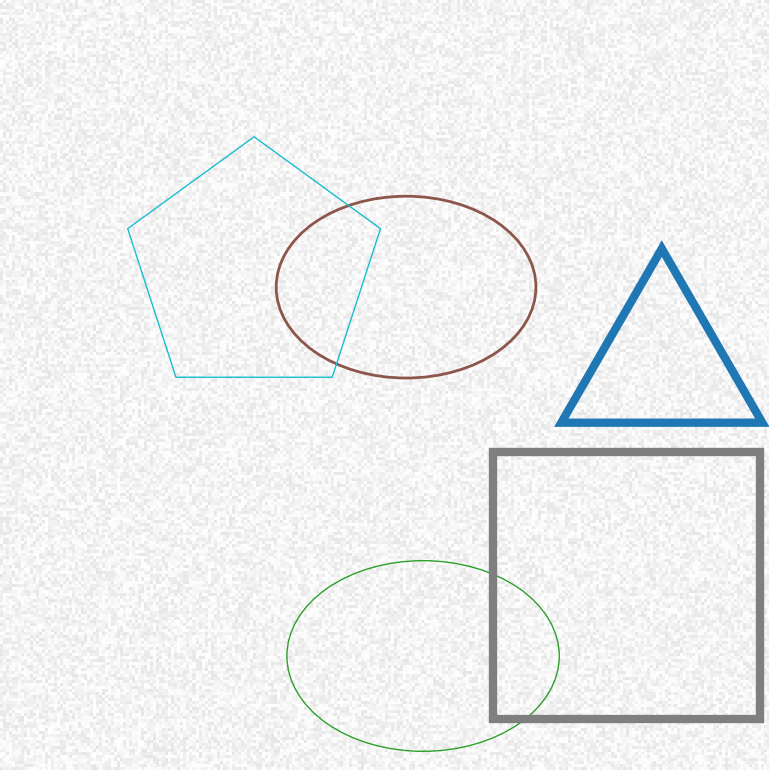[{"shape": "triangle", "thickness": 3, "radius": 0.75, "center": [0.859, 0.526]}, {"shape": "oval", "thickness": 0.5, "radius": 0.88, "center": [0.549, 0.148]}, {"shape": "oval", "thickness": 1, "radius": 0.84, "center": [0.527, 0.627]}, {"shape": "square", "thickness": 3, "radius": 0.87, "center": [0.813, 0.239]}, {"shape": "pentagon", "thickness": 0.5, "radius": 0.86, "center": [0.33, 0.65]}]